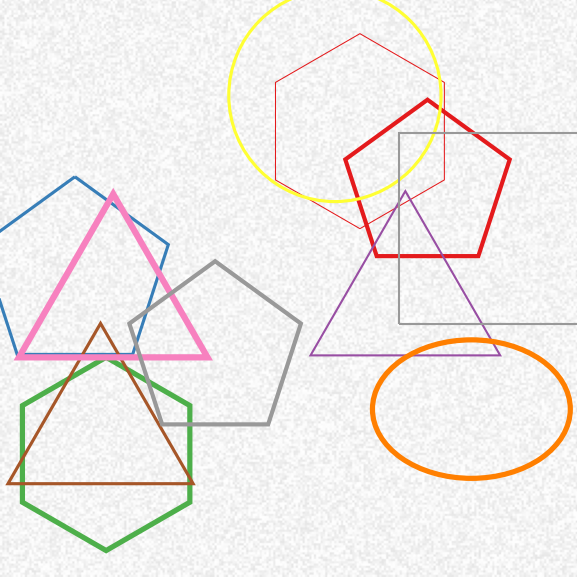[{"shape": "pentagon", "thickness": 2, "radius": 0.75, "center": [0.74, 0.677]}, {"shape": "hexagon", "thickness": 0.5, "radius": 0.84, "center": [0.623, 0.772]}, {"shape": "pentagon", "thickness": 1.5, "radius": 0.85, "center": [0.13, 0.523]}, {"shape": "hexagon", "thickness": 2.5, "radius": 0.84, "center": [0.184, 0.213]}, {"shape": "triangle", "thickness": 1, "radius": 0.95, "center": [0.702, 0.479]}, {"shape": "oval", "thickness": 2.5, "radius": 0.86, "center": [0.816, 0.291]}, {"shape": "circle", "thickness": 1.5, "radius": 0.92, "center": [0.58, 0.834]}, {"shape": "triangle", "thickness": 1.5, "radius": 0.93, "center": [0.174, 0.254]}, {"shape": "triangle", "thickness": 3, "radius": 0.94, "center": [0.196, 0.475]}, {"shape": "square", "thickness": 1, "radius": 0.82, "center": [0.856, 0.603]}, {"shape": "pentagon", "thickness": 2, "radius": 0.78, "center": [0.373, 0.391]}]